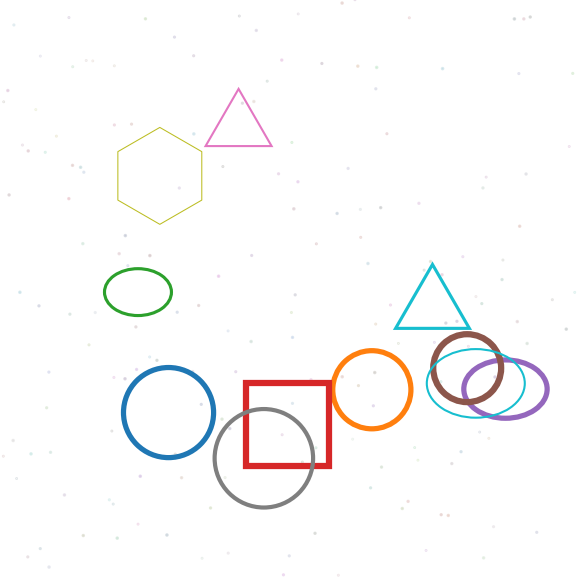[{"shape": "circle", "thickness": 2.5, "radius": 0.39, "center": [0.292, 0.285]}, {"shape": "circle", "thickness": 2.5, "radius": 0.34, "center": [0.644, 0.324]}, {"shape": "oval", "thickness": 1.5, "radius": 0.29, "center": [0.239, 0.493]}, {"shape": "square", "thickness": 3, "radius": 0.36, "center": [0.498, 0.264]}, {"shape": "oval", "thickness": 2.5, "radius": 0.36, "center": [0.875, 0.325]}, {"shape": "circle", "thickness": 3, "radius": 0.29, "center": [0.809, 0.362]}, {"shape": "triangle", "thickness": 1, "radius": 0.33, "center": [0.413, 0.779]}, {"shape": "circle", "thickness": 2, "radius": 0.43, "center": [0.457, 0.206]}, {"shape": "hexagon", "thickness": 0.5, "radius": 0.42, "center": [0.277, 0.695]}, {"shape": "oval", "thickness": 1, "radius": 0.42, "center": [0.824, 0.335]}, {"shape": "triangle", "thickness": 1.5, "radius": 0.37, "center": [0.749, 0.467]}]